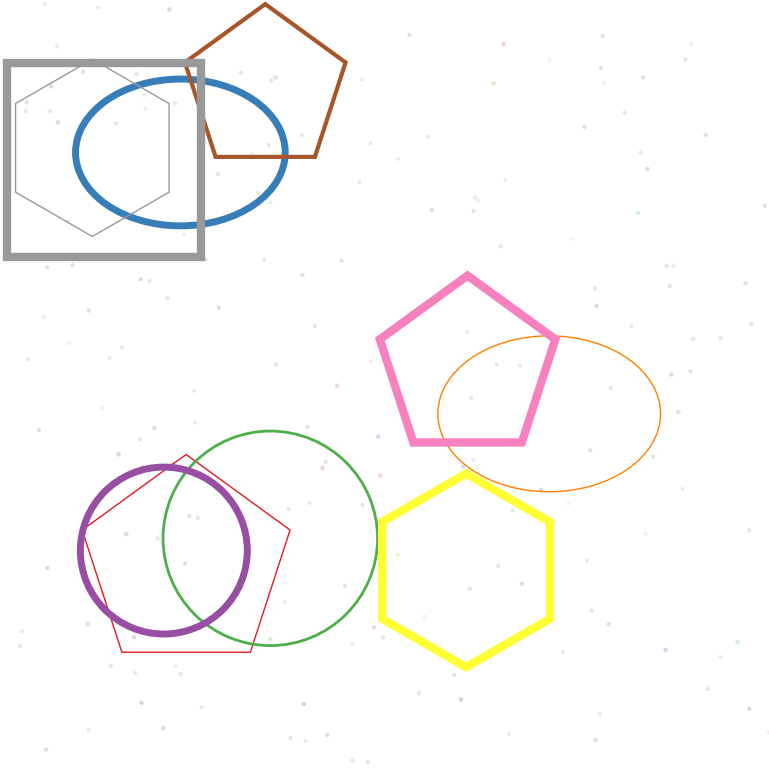[{"shape": "pentagon", "thickness": 0.5, "radius": 0.71, "center": [0.242, 0.268]}, {"shape": "oval", "thickness": 2.5, "radius": 0.68, "center": [0.234, 0.802]}, {"shape": "circle", "thickness": 1, "radius": 0.7, "center": [0.351, 0.301]}, {"shape": "circle", "thickness": 2.5, "radius": 0.54, "center": [0.213, 0.285]}, {"shape": "oval", "thickness": 0.5, "radius": 0.72, "center": [0.713, 0.463]}, {"shape": "hexagon", "thickness": 3, "radius": 0.63, "center": [0.605, 0.259]}, {"shape": "pentagon", "thickness": 1.5, "radius": 0.55, "center": [0.344, 0.885]}, {"shape": "pentagon", "thickness": 3, "radius": 0.6, "center": [0.607, 0.522]}, {"shape": "hexagon", "thickness": 0.5, "radius": 0.58, "center": [0.12, 0.808]}, {"shape": "square", "thickness": 3, "radius": 0.63, "center": [0.135, 0.792]}]